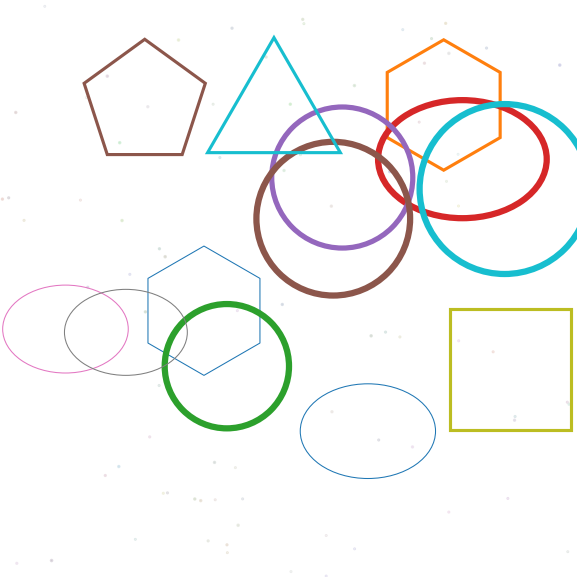[{"shape": "hexagon", "thickness": 0.5, "radius": 0.56, "center": [0.353, 0.461]}, {"shape": "oval", "thickness": 0.5, "radius": 0.59, "center": [0.637, 0.253]}, {"shape": "hexagon", "thickness": 1.5, "radius": 0.56, "center": [0.768, 0.817]}, {"shape": "circle", "thickness": 3, "radius": 0.54, "center": [0.393, 0.365]}, {"shape": "oval", "thickness": 3, "radius": 0.73, "center": [0.801, 0.724]}, {"shape": "circle", "thickness": 2.5, "radius": 0.61, "center": [0.593, 0.692]}, {"shape": "pentagon", "thickness": 1.5, "radius": 0.55, "center": [0.251, 0.821]}, {"shape": "circle", "thickness": 3, "radius": 0.67, "center": [0.577, 0.62]}, {"shape": "oval", "thickness": 0.5, "radius": 0.54, "center": [0.113, 0.429]}, {"shape": "oval", "thickness": 0.5, "radius": 0.53, "center": [0.218, 0.424]}, {"shape": "square", "thickness": 1.5, "radius": 0.52, "center": [0.885, 0.36]}, {"shape": "circle", "thickness": 3, "radius": 0.74, "center": [0.874, 0.672]}, {"shape": "triangle", "thickness": 1.5, "radius": 0.66, "center": [0.474, 0.801]}]